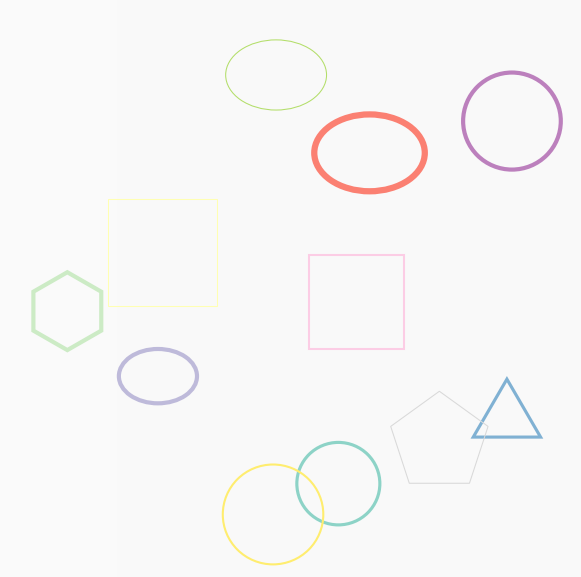[{"shape": "circle", "thickness": 1.5, "radius": 0.36, "center": [0.582, 0.162]}, {"shape": "square", "thickness": 0.5, "radius": 0.47, "center": [0.28, 0.562]}, {"shape": "oval", "thickness": 2, "radius": 0.34, "center": [0.272, 0.348]}, {"shape": "oval", "thickness": 3, "radius": 0.48, "center": [0.636, 0.734]}, {"shape": "triangle", "thickness": 1.5, "radius": 0.33, "center": [0.872, 0.276]}, {"shape": "oval", "thickness": 0.5, "radius": 0.43, "center": [0.475, 0.869]}, {"shape": "square", "thickness": 1, "radius": 0.41, "center": [0.613, 0.476]}, {"shape": "pentagon", "thickness": 0.5, "radius": 0.44, "center": [0.756, 0.234]}, {"shape": "circle", "thickness": 2, "radius": 0.42, "center": [0.881, 0.789]}, {"shape": "hexagon", "thickness": 2, "radius": 0.34, "center": [0.116, 0.46]}, {"shape": "circle", "thickness": 1, "radius": 0.43, "center": [0.47, 0.108]}]